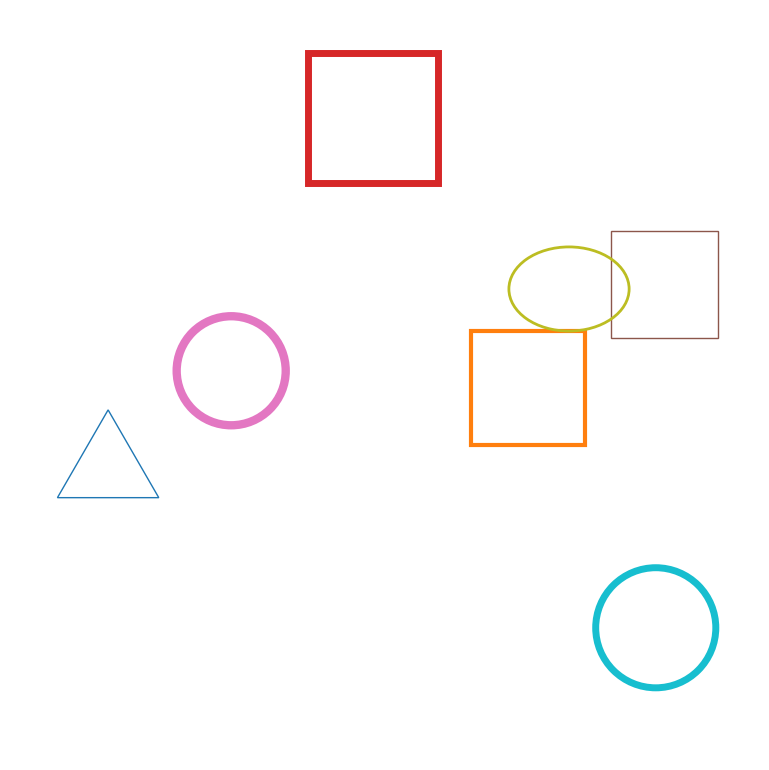[{"shape": "triangle", "thickness": 0.5, "radius": 0.38, "center": [0.14, 0.392]}, {"shape": "square", "thickness": 1.5, "radius": 0.37, "center": [0.686, 0.496]}, {"shape": "square", "thickness": 2.5, "radius": 0.42, "center": [0.484, 0.846]}, {"shape": "square", "thickness": 0.5, "radius": 0.35, "center": [0.863, 0.631]}, {"shape": "circle", "thickness": 3, "radius": 0.35, "center": [0.3, 0.519]}, {"shape": "oval", "thickness": 1, "radius": 0.39, "center": [0.739, 0.625]}, {"shape": "circle", "thickness": 2.5, "radius": 0.39, "center": [0.852, 0.185]}]